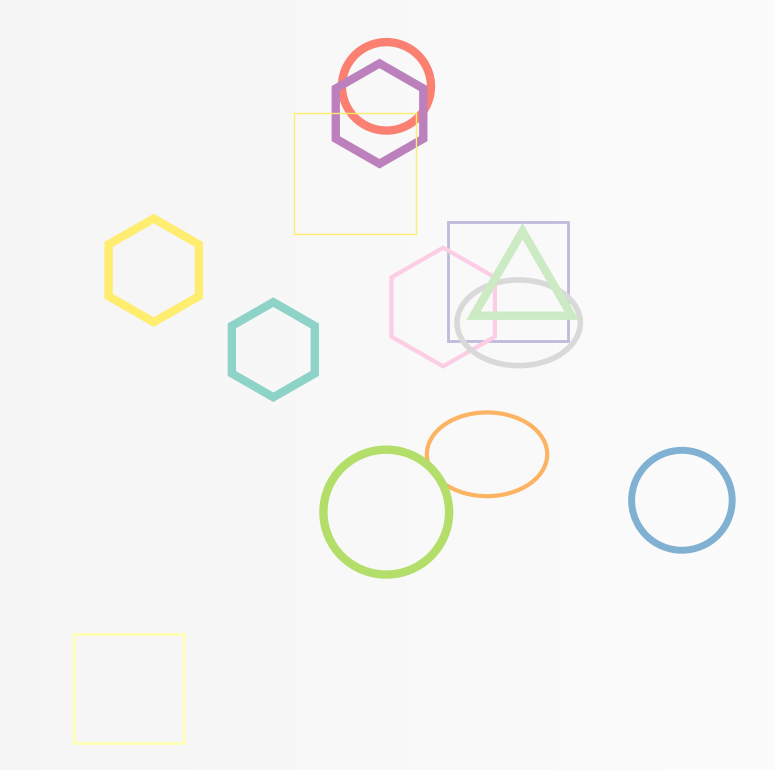[{"shape": "hexagon", "thickness": 3, "radius": 0.31, "center": [0.353, 0.546]}, {"shape": "square", "thickness": 1, "radius": 0.36, "center": [0.166, 0.106]}, {"shape": "square", "thickness": 1, "radius": 0.39, "center": [0.655, 0.635]}, {"shape": "circle", "thickness": 3, "radius": 0.29, "center": [0.499, 0.888]}, {"shape": "circle", "thickness": 2.5, "radius": 0.32, "center": [0.88, 0.35]}, {"shape": "oval", "thickness": 1.5, "radius": 0.39, "center": [0.628, 0.41]}, {"shape": "circle", "thickness": 3, "radius": 0.41, "center": [0.498, 0.335]}, {"shape": "hexagon", "thickness": 1.5, "radius": 0.39, "center": [0.572, 0.601]}, {"shape": "oval", "thickness": 2, "radius": 0.4, "center": [0.669, 0.581]}, {"shape": "hexagon", "thickness": 3, "radius": 0.33, "center": [0.49, 0.852]}, {"shape": "triangle", "thickness": 3, "radius": 0.37, "center": [0.674, 0.627]}, {"shape": "hexagon", "thickness": 3, "radius": 0.34, "center": [0.198, 0.649]}, {"shape": "square", "thickness": 0.5, "radius": 0.39, "center": [0.458, 0.775]}]